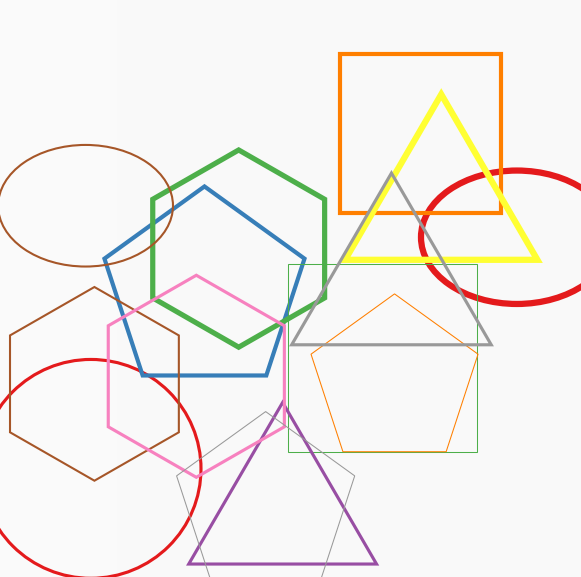[{"shape": "circle", "thickness": 1.5, "radius": 0.95, "center": [0.156, 0.187]}, {"shape": "oval", "thickness": 3, "radius": 0.83, "center": [0.889, 0.588]}, {"shape": "pentagon", "thickness": 2, "radius": 0.9, "center": [0.352, 0.495]}, {"shape": "square", "thickness": 0.5, "radius": 0.81, "center": [0.657, 0.379]}, {"shape": "hexagon", "thickness": 2.5, "radius": 0.85, "center": [0.411, 0.569]}, {"shape": "triangle", "thickness": 1.5, "radius": 0.93, "center": [0.486, 0.116]}, {"shape": "square", "thickness": 2, "radius": 0.69, "center": [0.724, 0.768]}, {"shape": "pentagon", "thickness": 0.5, "radius": 0.76, "center": [0.679, 0.339]}, {"shape": "triangle", "thickness": 3, "radius": 0.95, "center": [0.759, 0.645]}, {"shape": "hexagon", "thickness": 1, "radius": 0.84, "center": [0.162, 0.334]}, {"shape": "oval", "thickness": 1, "radius": 0.75, "center": [0.147, 0.643]}, {"shape": "hexagon", "thickness": 1.5, "radius": 0.87, "center": [0.338, 0.348]}, {"shape": "pentagon", "thickness": 0.5, "radius": 0.81, "center": [0.457, 0.125]}, {"shape": "triangle", "thickness": 1.5, "radius": 0.99, "center": [0.673, 0.501]}]